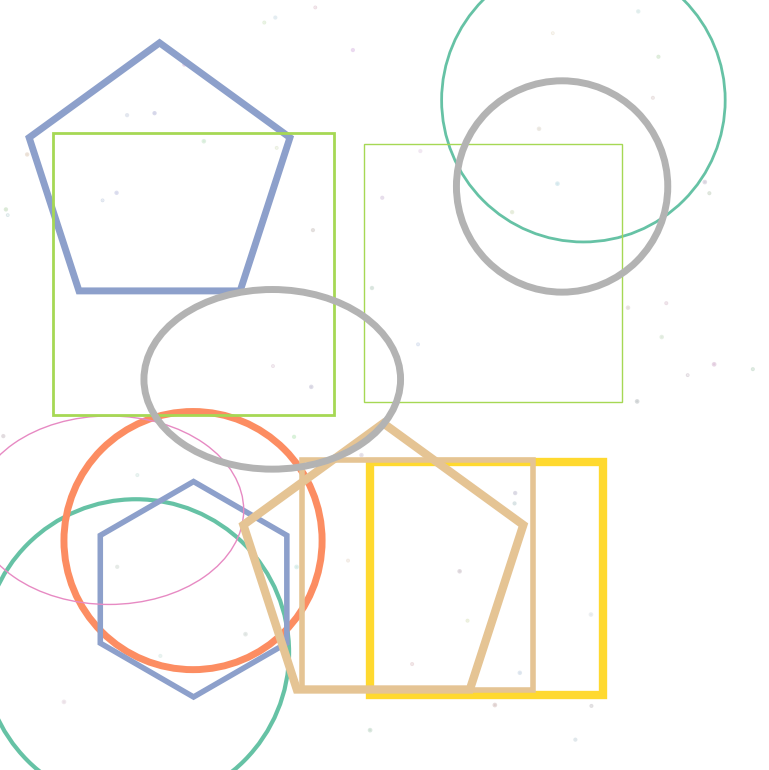[{"shape": "circle", "thickness": 1, "radius": 0.92, "center": [0.758, 0.87]}, {"shape": "circle", "thickness": 1.5, "radius": 0.99, "center": [0.177, 0.153]}, {"shape": "circle", "thickness": 2.5, "radius": 0.84, "center": [0.251, 0.298]}, {"shape": "hexagon", "thickness": 2, "radius": 0.7, "center": [0.251, 0.235]}, {"shape": "pentagon", "thickness": 2.5, "radius": 0.89, "center": [0.207, 0.766]}, {"shape": "oval", "thickness": 0.5, "radius": 0.87, "center": [0.142, 0.337]}, {"shape": "square", "thickness": 1, "radius": 0.91, "center": [0.251, 0.644]}, {"shape": "square", "thickness": 0.5, "radius": 0.84, "center": [0.64, 0.645]}, {"shape": "square", "thickness": 3, "radius": 0.75, "center": [0.632, 0.249]}, {"shape": "pentagon", "thickness": 3, "radius": 0.96, "center": [0.498, 0.259]}, {"shape": "square", "thickness": 2, "radius": 0.75, "center": [0.542, 0.253]}, {"shape": "circle", "thickness": 2.5, "radius": 0.69, "center": [0.73, 0.758]}, {"shape": "oval", "thickness": 2.5, "radius": 0.83, "center": [0.354, 0.507]}]